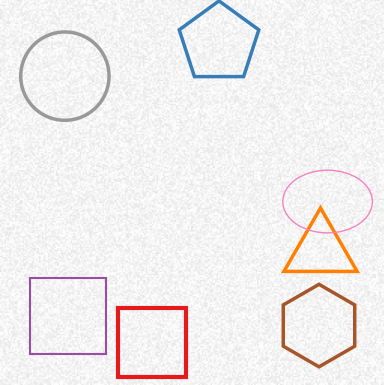[{"shape": "square", "thickness": 3, "radius": 0.44, "center": [0.395, 0.11]}, {"shape": "pentagon", "thickness": 2.5, "radius": 0.54, "center": [0.569, 0.889]}, {"shape": "square", "thickness": 1.5, "radius": 0.49, "center": [0.177, 0.18]}, {"shape": "triangle", "thickness": 2.5, "radius": 0.55, "center": [0.833, 0.35]}, {"shape": "hexagon", "thickness": 2.5, "radius": 0.54, "center": [0.829, 0.154]}, {"shape": "oval", "thickness": 1, "radius": 0.58, "center": [0.851, 0.477]}, {"shape": "circle", "thickness": 2.5, "radius": 0.57, "center": [0.169, 0.802]}]